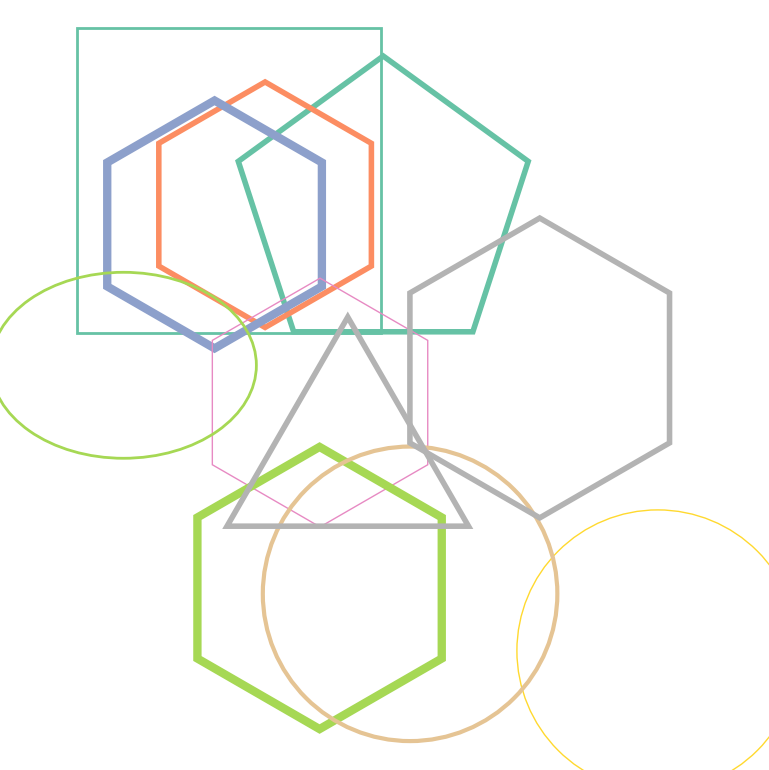[{"shape": "pentagon", "thickness": 2, "radius": 0.99, "center": [0.498, 0.729]}, {"shape": "square", "thickness": 1, "radius": 0.99, "center": [0.297, 0.766]}, {"shape": "hexagon", "thickness": 2, "radius": 0.8, "center": [0.344, 0.734]}, {"shape": "hexagon", "thickness": 3, "radius": 0.8, "center": [0.279, 0.708]}, {"shape": "hexagon", "thickness": 0.5, "radius": 0.81, "center": [0.416, 0.477]}, {"shape": "hexagon", "thickness": 3, "radius": 0.92, "center": [0.415, 0.236]}, {"shape": "oval", "thickness": 1, "radius": 0.86, "center": [0.16, 0.526]}, {"shape": "circle", "thickness": 0.5, "radius": 0.91, "center": [0.854, 0.155]}, {"shape": "circle", "thickness": 1.5, "radius": 0.96, "center": [0.533, 0.229]}, {"shape": "triangle", "thickness": 2, "radius": 0.91, "center": [0.452, 0.407]}, {"shape": "hexagon", "thickness": 2, "radius": 0.97, "center": [0.701, 0.522]}]